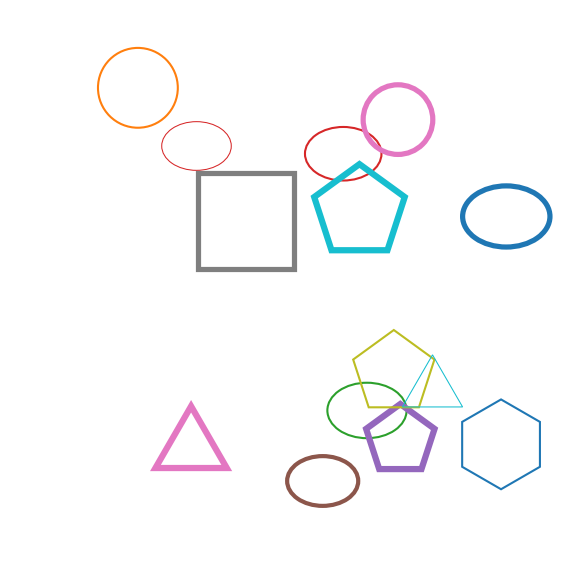[{"shape": "oval", "thickness": 2.5, "radius": 0.38, "center": [0.877, 0.624]}, {"shape": "hexagon", "thickness": 1, "radius": 0.39, "center": [0.868, 0.23]}, {"shape": "circle", "thickness": 1, "radius": 0.35, "center": [0.239, 0.847]}, {"shape": "oval", "thickness": 1, "radius": 0.34, "center": [0.635, 0.288]}, {"shape": "oval", "thickness": 1, "radius": 0.33, "center": [0.594, 0.733]}, {"shape": "oval", "thickness": 0.5, "radius": 0.3, "center": [0.34, 0.746]}, {"shape": "pentagon", "thickness": 3, "radius": 0.31, "center": [0.693, 0.237]}, {"shape": "oval", "thickness": 2, "radius": 0.31, "center": [0.559, 0.166]}, {"shape": "triangle", "thickness": 3, "radius": 0.36, "center": [0.331, 0.224]}, {"shape": "circle", "thickness": 2.5, "radius": 0.3, "center": [0.689, 0.792]}, {"shape": "square", "thickness": 2.5, "radius": 0.41, "center": [0.426, 0.616]}, {"shape": "pentagon", "thickness": 1, "radius": 0.37, "center": [0.682, 0.354]}, {"shape": "triangle", "thickness": 0.5, "radius": 0.3, "center": [0.749, 0.325]}, {"shape": "pentagon", "thickness": 3, "radius": 0.41, "center": [0.622, 0.632]}]